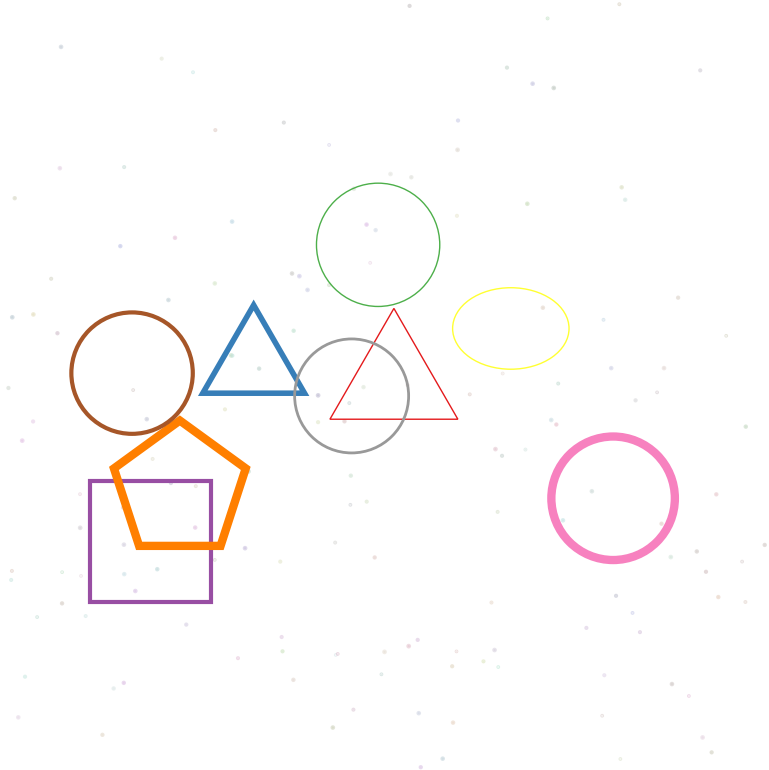[{"shape": "triangle", "thickness": 0.5, "radius": 0.48, "center": [0.512, 0.504]}, {"shape": "triangle", "thickness": 2, "radius": 0.38, "center": [0.329, 0.527]}, {"shape": "circle", "thickness": 0.5, "radius": 0.4, "center": [0.491, 0.682]}, {"shape": "square", "thickness": 1.5, "radius": 0.39, "center": [0.196, 0.297]}, {"shape": "pentagon", "thickness": 3, "radius": 0.45, "center": [0.234, 0.364]}, {"shape": "oval", "thickness": 0.5, "radius": 0.38, "center": [0.663, 0.573]}, {"shape": "circle", "thickness": 1.5, "radius": 0.39, "center": [0.172, 0.515]}, {"shape": "circle", "thickness": 3, "radius": 0.4, "center": [0.796, 0.353]}, {"shape": "circle", "thickness": 1, "radius": 0.37, "center": [0.457, 0.486]}]